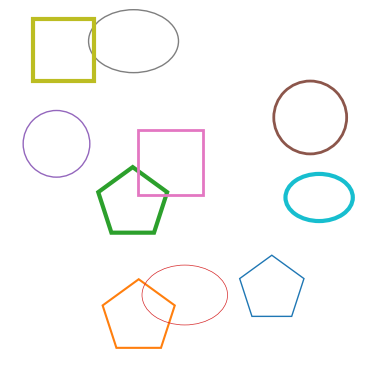[{"shape": "pentagon", "thickness": 1, "radius": 0.44, "center": [0.706, 0.249]}, {"shape": "pentagon", "thickness": 1.5, "radius": 0.49, "center": [0.36, 0.176]}, {"shape": "pentagon", "thickness": 3, "radius": 0.47, "center": [0.345, 0.472]}, {"shape": "oval", "thickness": 0.5, "radius": 0.56, "center": [0.48, 0.234]}, {"shape": "circle", "thickness": 1, "radius": 0.43, "center": [0.147, 0.626]}, {"shape": "circle", "thickness": 2, "radius": 0.47, "center": [0.806, 0.695]}, {"shape": "square", "thickness": 2, "radius": 0.42, "center": [0.442, 0.578]}, {"shape": "oval", "thickness": 1, "radius": 0.58, "center": [0.347, 0.893]}, {"shape": "square", "thickness": 3, "radius": 0.4, "center": [0.165, 0.87]}, {"shape": "oval", "thickness": 3, "radius": 0.44, "center": [0.829, 0.487]}]